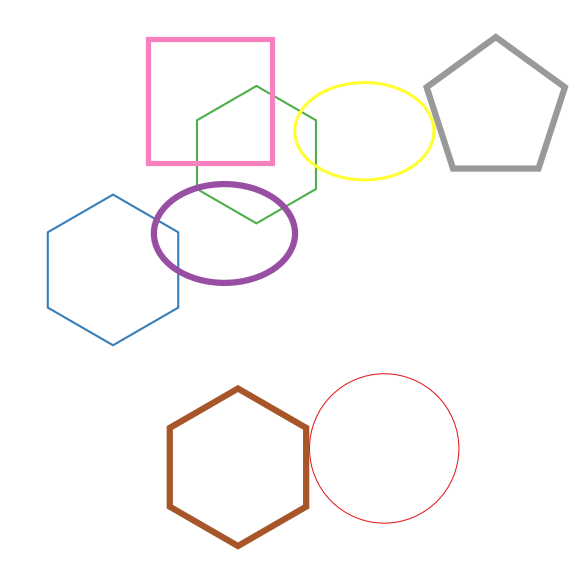[{"shape": "circle", "thickness": 0.5, "radius": 0.65, "center": [0.665, 0.223]}, {"shape": "hexagon", "thickness": 1, "radius": 0.65, "center": [0.196, 0.532]}, {"shape": "hexagon", "thickness": 1, "radius": 0.59, "center": [0.444, 0.731]}, {"shape": "oval", "thickness": 3, "radius": 0.61, "center": [0.389, 0.595]}, {"shape": "oval", "thickness": 1.5, "radius": 0.6, "center": [0.631, 0.772]}, {"shape": "hexagon", "thickness": 3, "radius": 0.68, "center": [0.412, 0.19]}, {"shape": "square", "thickness": 2.5, "radius": 0.54, "center": [0.364, 0.824]}, {"shape": "pentagon", "thickness": 3, "radius": 0.63, "center": [0.858, 0.809]}]